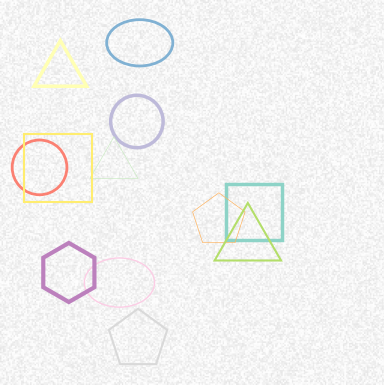[{"shape": "square", "thickness": 2.5, "radius": 0.37, "center": [0.659, 0.449]}, {"shape": "triangle", "thickness": 2.5, "radius": 0.4, "center": [0.157, 0.816]}, {"shape": "circle", "thickness": 2.5, "radius": 0.34, "center": [0.356, 0.684]}, {"shape": "circle", "thickness": 2, "radius": 0.36, "center": [0.103, 0.565]}, {"shape": "oval", "thickness": 2, "radius": 0.43, "center": [0.363, 0.889]}, {"shape": "pentagon", "thickness": 0.5, "radius": 0.36, "center": [0.568, 0.428]}, {"shape": "triangle", "thickness": 1.5, "radius": 0.5, "center": [0.644, 0.373]}, {"shape": "oval", "thickness": 1, "radius": 0.46, "center": [0.31, 0.266]}, {"shape": "pentagon", "thickness": 1.5, "radius": 0.4, "center": [0.359, 0.119]}, {"shape": "hexagon", "thickness": 3, "radius": 0.38, "center": [0.179, 0.292]}, {"shape": "triangle", "thickness": 0.5, "radius": 0.36, "center": [0.296, 0.572]}, {"shape": "square", "thickness": 1.5, "radius": 0.44, "center": [0.151, 0.564]}]